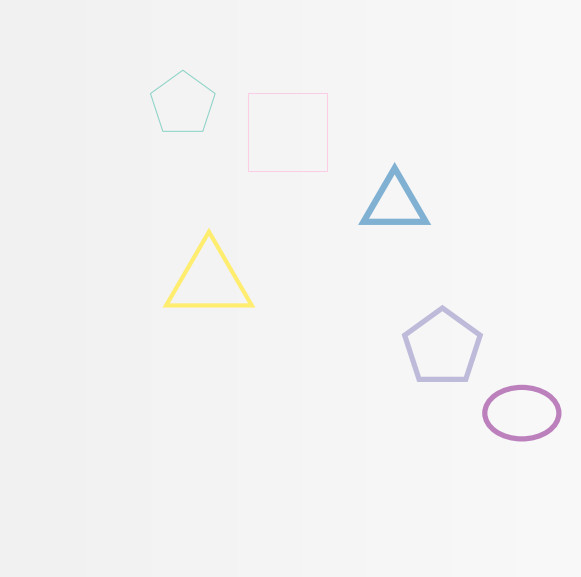[{"shape": "pentagon", "thickness": 0.5, "radius": 0.29, "center": [0.315, 0.819]}, {"shape": "pentagon", "thickness": 2.5, "radius": 0.34, "center": [0.761, 0.398]}, {"shape": "triangle", "thickness": 3, "radius": 0.31, "center": [0.679, 0.646]}, {"shape": "square", "thickness": 0.5, "radius": 0.34, "center": [0.495, 0.771]}, {"shape": "oval", "thickness": 2.5, "radius": 0.32, "center": [0.898, 0.284]}, {"shape": "triangle", "thickness": 2, "radius": 0.43, "center": [0.359, 0.513]}]